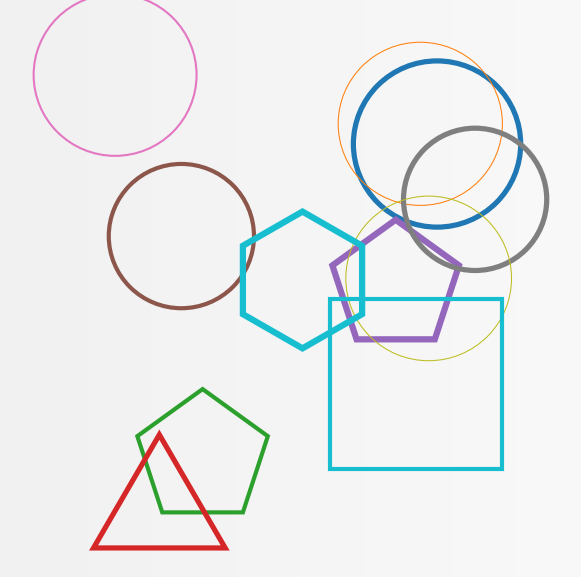[{"shape": "circle", "thickness": 2.5, "radius": 0.72, "center": [0.752, 0.75]}, {"shape": "circle", "thickness": 0.5, "radius": 0.71, "center": [0.723, 0.785]}, {"shape": "pentagon", "thickness": 2, "radius": 0.59, "center": [0.349, 0.207]}, {"shape": "triangle", "thickness": 2.5, "radius": 0.65, "center": [0.274, 0.116]}, {"shape": "pentagon", "thickness": 3, "radius": 0.57, "center": [0.681, 0.504]}, {"shape": "circle", "thickness": 2, "radius": 0.62, "center": [0.312, 0.59]}, {"shape": "circle", "thickness": 1, "radius": 0.7, "center": [0.198, 0.869]}, {"shape": "circle", "thickness": 2.5, "radius": 0.62, "center": [0.817, 0.654]}, {"shape": "circle", "thickness": 0.5, "radius": 0.71, "center": [0.738, 0.517]}, {"shape": "hexagon", "thickness": 3, "radius": 0.59, "center": [0.52, 0.514]}, {"shape": "square", "thickness": 2, "radius": 0.74, "center": [0.716, 0.335]}]